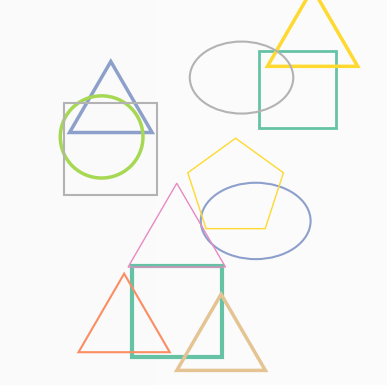[{"shape": "square", "thickness": 2, "radius": 0.5, "center": [0.768, 0.768]}, {"shape": "square", "thickness": 3, "radius": 0.59, "center": [0.457, 0.191]}, {"shape": "triangle", "thickness": 1.5, "radius": 0.68, "center": [0.32, 0.153]}, {"shape": "oval", "thickness": 1.5, "radius": 0.71, "center": [0.66, 0.426]}, {"shape": "triangle", "thickness": 2.5, "radius": 0.61, "center": [0.286, 0.717]}, {"shape": "triangle", "thickness": 1, "radius": 0.73, "center": [0.456, 0.379]}, {"shape": "circle", "thickness": 2.5, "radius": 0.53, "center": [0.262, 0.644]}, {"shape": "pentagon", "thickness": 1, "radius": 0.65, "center": [0.608, 0.511]}, {"shape": "triangle", "thickness": 2.5, "radius": 0.67, "center": [0.807, 0.895]}, {"shape": "triangle", "thickness": 2.5, "radius": 0.66, "center": [0.571, 0.104]}, {"shape": "oval", "thickness": 1.5, "radius": 0.67, "center": [0.623, 0.799]}, {"shape": "square", "thickness": 1.5, "radius": 0.6, "center": [0.286, 0.613]}]